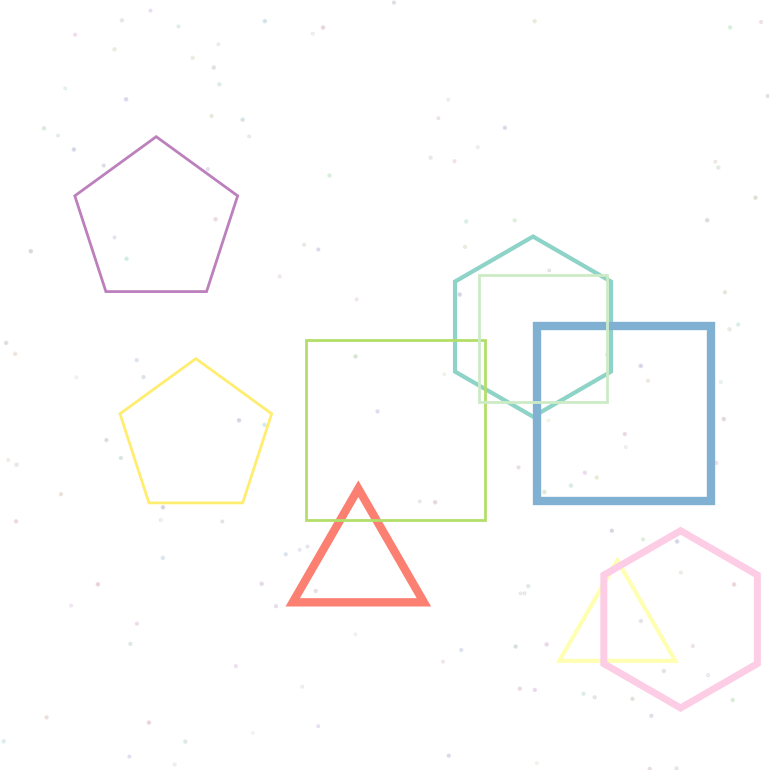[{"shape": "hexagon", "thickness": 1.5, "radius": 0.58, "center": [0.692, 0.576]}, {"shape": "triangle", "thickness": 1.5, "radius": 0.44, "center": [0.802, 0.185]}, {"shape": "triangle", "thickness": 3, "radius": 0.49, "center": [0.465, 0.267]}, {"shape": "square", "thickness": 3, "radius": 0.57, "center": [0.81, 0.463]}, {"shape": "square", "thickness": 1, "radius": 0.58, "center": [0.514, 0.441]}, {"shape": "hexagon", "thickness": 2.5, "radius": 0.58, "center": [0.884, 0.196]}, {"shape": "pentagon", "thickness": 1, "radius": 0.56, "center": [0.203, 0.711]}, {"shape": "square", "thickness": 1, "radius": 0.41, "center": [0.705, 0.561]}, {"shape": "pentagon", "thickness": 1, "radius": 0.52, "center": [0.254, 0.431]}]